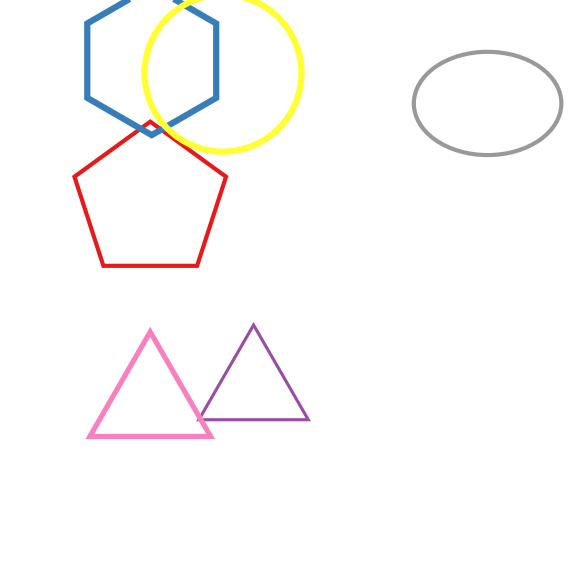[{"shape": "pentagon", "thickness": 2, "radius": 0.69, "center": [0.26, 0.65]}, {"shape": "hexagon", "thickness": 3, "radius": 0.64, "center": [0.263, 0.894]}, {"shape": "triangle", "thickness": 1.5, "radius": 0.55, "center": [0.439, 0.327]}, {"shape": "circle", "thickness": 3, "radius": 0.68, "center": [0.386, 0.872]}, {"shape": "triangle", "thickness": 2.5, "radius": 0.6, "center": [0.26, 0.304]}, {"shape": "oval", "thickness": 2, "radius": 0.64, "center": [0.844, 0.82]}]